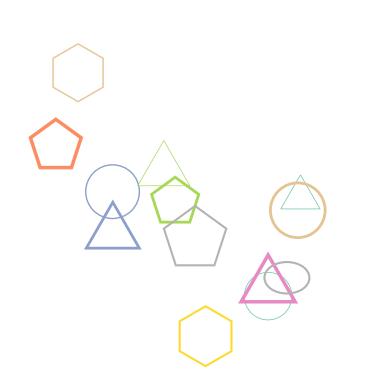[{"shape": "circle", "thickness": 0.5, "radius": 0.31, "center": [0.696, 0.231]}, {"shape": "triangle", "thickness": 0.5, "radius": 0.29, "center": [0.78, 0.487]}, {"shape": "pentagon", "thickness": 2.5, "radius": 0.35, "center": [0.145, 0.621]}, {"shape": "circle", "thickness": 1, "radius": 0.35, "center": [0.292, 0.502]}, {"shape": "triangle", "thickness": 2, "radius": 0.4, "center": [0.293, 0.395]}, {"shape": "triangle", "thickness": 2.5, "radius": 0.41, "center": [0.696, 0.257]}, {"shape": "pentagon", "thickness": 2, "radius": 0.32, "center": [0.455, 0.475]}, {"shape": "triangle", "thickness": 0.5, "radius": 0.39, "center": [0.425, 0.557]}, {"shape": "hexagon", "thickness": 1.5, "radius": 0.39, "center": [0.534, 0.127]}, {"shape": "hexagon", "thickness": 1, "radius": 0.38, "center": [0.203, 0.811]}, {"shape": "circle", "thickness": 2, "radius": 0.36, "center": [0.773, 0.454]}, {"shape": "pentagon", "thickness": 1.5, "radius": 0.43, "center": [0.507, 0.38]}, {"shape": "oval", "thickness": 1.5, "radius": 0.29, "center": [0.745, 0.279]}]